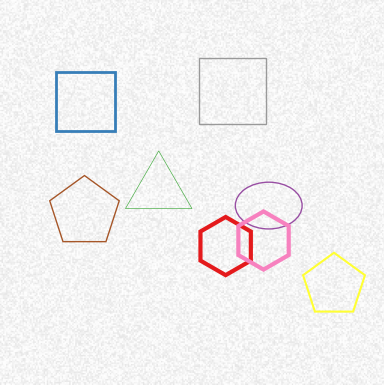[{"shape": "hexagon", "thickness": 3, "radius": 0.38, "center": [0.586, 0.361]}, {"shape": "square", "thickness": 2, "radius": 0.38, "center": [0.223, 0.737]}, {"shape": "triangle", "thickness": 0.5, "radius": 0.5, "center": [0.412, 0.508]}, {"shape": "oval", "thickness": 1, "radius": 0.43, "center": [0.698, 0.466]}, {"shape": "pentagon", "thickness": 1.5, "radius": 0.42, "center": [0.868, 0.259]}, {"shape": "pentagon", "thickness": 1, "radius": 0.47, "center": [0.219, 0.449]}, {"shape": "hexagon", "thickness": 3, "radius": 0.38, "center": [0.685, 0.375]}, {"shape": "square", "thickness": 1, "radius": 0.43, "center": [0.604, 0.763]}]